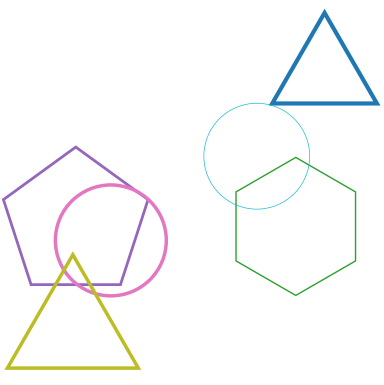[{"shape": "triangle", "thickness": 3, "radius": 0.78, "center": [0.843, 0.81]}, {"shape": "hexagon", "thickness": 1, "radius": 0.9, "center": [0.768, 0.412]}, {"shape": "pentagon", "thickness": 2, "radius": 0.99, "center": [0.197, 0.42]}, {"shape": "circle", "thickness": 2.5, "radius": 0.72, "center": [0.288, 0.376]}, {"shape": "triangle", "thickness": 2.5, "radius": 0.98, "center": [0.189, 0.142]}, {"shape": "circle", "thickness": 0.5, "radius": 0.69, "center": [0.667, 0.594]}]